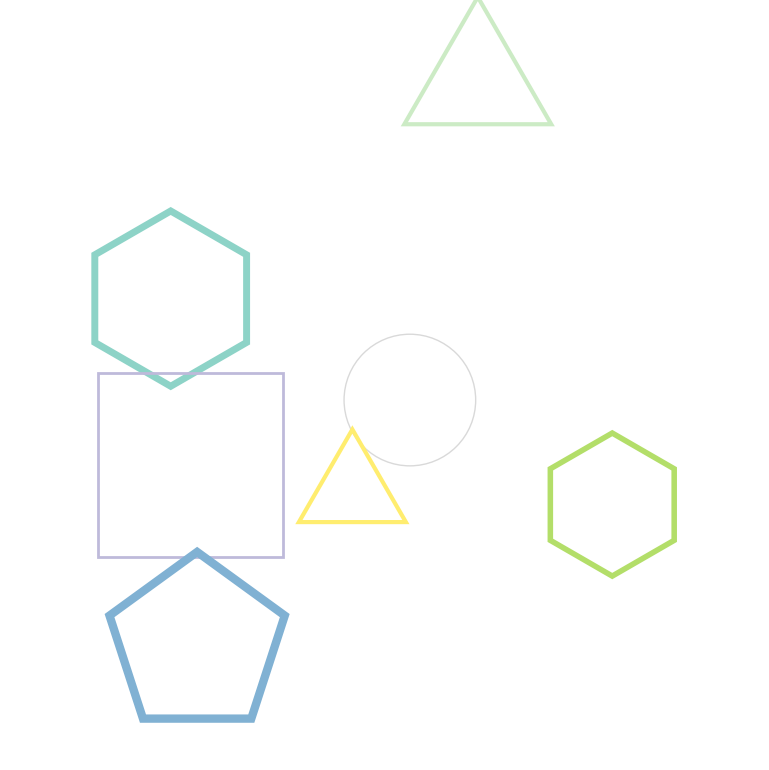[{"shape": "hexagon", "thickness": 2.5, "radius": 0.57, "center": [0.222, 0.612]}, {"shape": "square", "thickness": 1, "radius": 0.6, "center": [0.247, 0.396]}, {"shape": "pentagon", "thickness": 3, "radius": 0.6, "center": [0.256, 0.164]}, {"shape": "hexagon", "thickness": 2, "radius": 0.46, "center": [0.795, 0.345]}, {"shape": "circle", "thickness": 0.5, "radius": 0.43, "center": [0.532, 0.48]}, {"shape": "triangle", "thickness": 1.5, "radius": 0.55, "center": [0.621, 0.894]}, {"shape": "triangle", "thickness": 1.5, "radius": 0.4, "center": [0.458, 0.362]}]